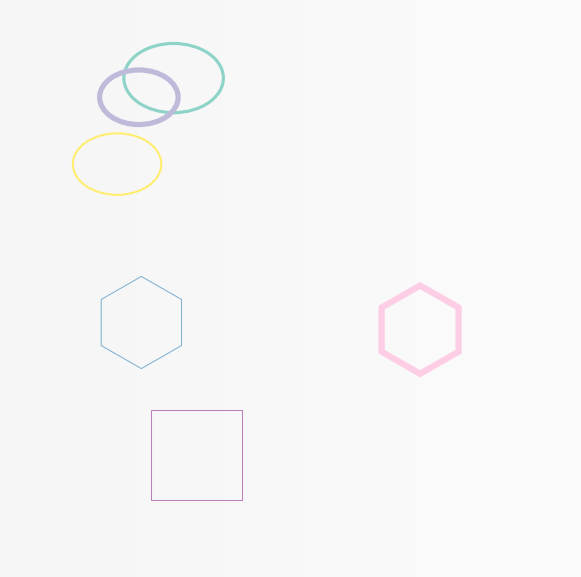[{"shape": "oval", "thickness": 1.5, "radius": 0.43, "center": [0.299, 0.864]}, {"shape": "oval", "thickness": 2.5, "radius": 0.34, "center": [0.239, 0.831]}, {"shape": "hexagon", "thickness": 0.5, "radius": 0.4, "center": [0.243, 0.441]}, {"shape": "hexagon", "thickness": 3, "radius": 0.38, "center": [0.723, 0.428]}, {"shape": "square", "thickness": 0.5, "radius": 0.39, "center": [0.338, 0.211]}, {"shape": "oval", "thickness": 1, "radius": 0.38, "center": [0.201, 0.715]}]